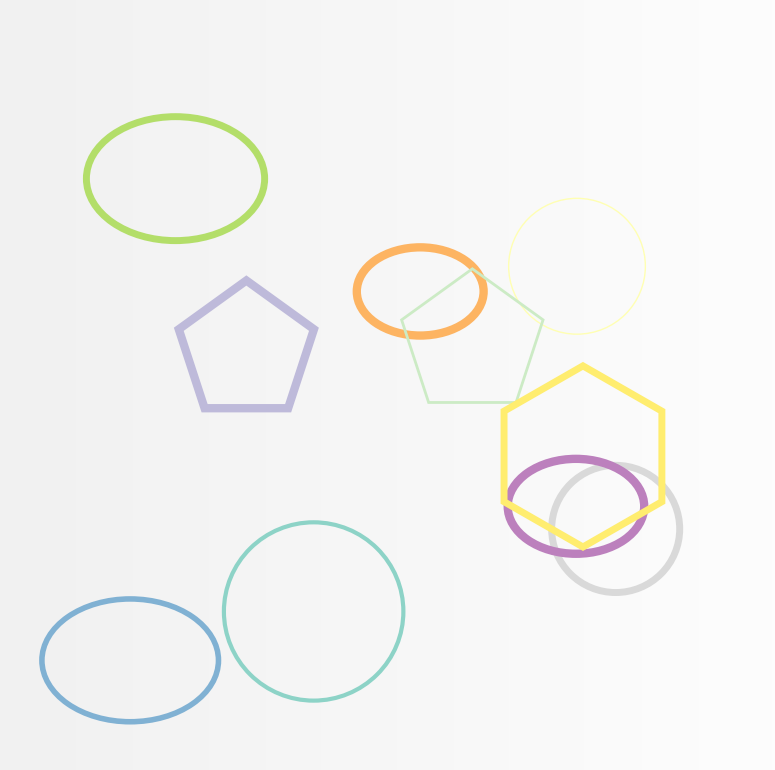[{"shape": "circle", "thickness": 1.5, "radius": 0.58, "center": [0.405, 0.206]}, {"shape": "circle", "thickness": 0.5, "radius": 0.44, "center": [0.745, 0.654]}, {"shape": "pentagon", "thickness": 3, "radius": 0.46, "center": [0.318, 0.544]}, {"shape": "oval", "thickness": 2, "radius": 0.57, "center": [0.168, 0.142]}, {"shape": "oval", "thickness": 3, "radius": 0.41, "center": [0.542, 0.621]}, {"shape": "oval", "thickness": 2.5, "radius": 0.57, "center": [0.226, 0.768]}, {"shape": "circle", "thickness": 2.5, "radius": 0.41, "center": [0.794, 0.313]}, {"shape": "oval", "thickness": 3, "radius": 0.44, "center": [0.743, 0.342]}, {"shape": "pentagon", "thickness": 1, "radius": 0.48, "center": [0.609, 0.555]}, {"shape": "hexagon", "thickness": 2.5, "radius": 0.59, "center": [0.752, 0.407]}]